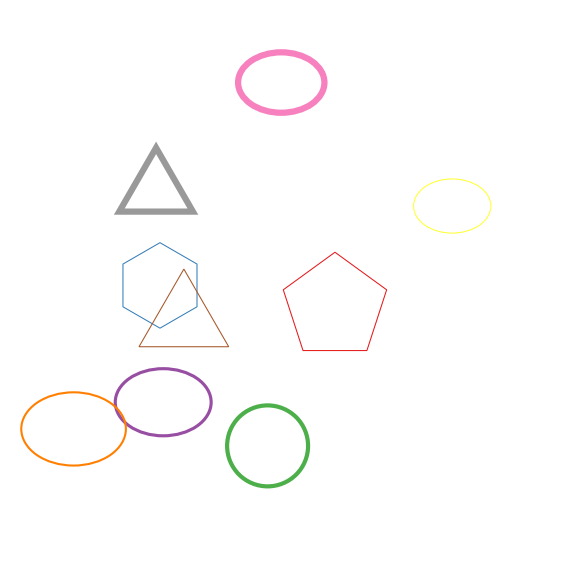[{"shape": "pentagon", "thickness": 0.5, "radius": 0.47, "center": [0.58, 0.468]}, {"shape": "hexagon", "thickness": 0.5, "radius": 0.37, "center": [0.277, 0.505]}, {"shape": "circle", "thickness": 2, "radius": 0.35, "center": [0.463, 0.227]}, {"shape": "oval", "thickness": 1.5, "radius": 0.42, "center": [0.283, 0.303]}, {"shape": "oval", "thickness": 1, "radius": 0.45, "center": [0.127, 0.256]}, {"shape": "oval", "thickness": 0.5, "radius": 0.33, "center": [0.783, 0.642]}, {"shape": "triangle", "thickness": 0.5, "radius": 0.45, "center": [0.318, 0.444]}, {"shape": "oval", "thickness": 3, "radius": 0.37, "center": [0.487, 0.856]}, {"shape": "triangle", "thickness": 3, "radius": 0.37, "center": [0.27, 0.67]}]